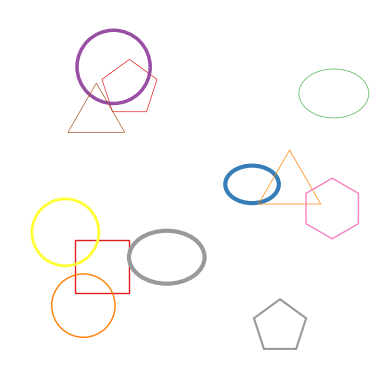[{"shape": "pentagon", "thickness": 0.5, "radius": 0.38, "center": [0.336, 0.771]}, {"shape": "square", "thickness": 1, "radius": 0.35, "center": [0.265, 0.307]}, {"shape": "oval", "thickness": 3, "radius": 0.35, "center": [0.655, 0.521]}, {"shape": "oval", "thickness": 0.5, "radius": 0.45, "center": [0.867, 0.757]}, {"shape": "circle", "thickness": 2.5, "radius": 0.48, "center": [0.295, 0.826]}, {"shape": "circle", "thickness": 1, "radius": 0.41, "center": [0.217, 0.206]}, {"shape": "triangle", "thickness": 0.5, "radius": 0.47, "center": [0.752, 0.517]}, {"shape": "circle", "thickness": 2, "radius": 0.43, "center": [0.17, 0.397]}, {"shape": "triangle", "thickness": 0.5, "radius": 0.43, "center": [0.25, 0.699]}, {"shape": "hexagon", "thickness": 1, "radius": 0.39, "center": [0.863, 0.458]}, {"shape": "oval", "thickness": 3, "radius": 0.49, "center": [0.433, 0.332]}, {"shape": "pentagon", "thickness": 1.5, "radius": 0.36, "center": [0.727, 0.151]}]